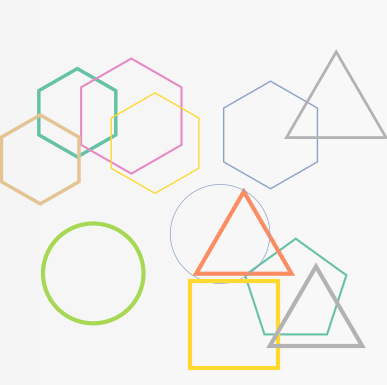[{"shape": "hexagon", "thickness": 2.5, "radius": 0.57, "center": [0.2, 0.707]}, {"shape": "pentagon", "thickness": 1.5, "radius": 0.69, "center": [0.763, 0.243]}, {"shape": "triangle", "thickness": 3, "radius": 0.71, "center": [0.629, 0.36]}, {"shape": "circle", "thickness": 0.5, "radius": 0.64, "center": [0.568, 0.392]}, {"shape": "hexagon", "thickness": 1, "radius": 0.7, "center": [0.698, 0.649]}, {"shape": "hexagon", "thickness": 1.5, "radius": 0.75, "center": [0.339, 0.698]}, {"shape": "circle", "thickness": 3, "radius": 0.65, "center": [0.241, 0.29]}, {"shape": "square", "thickness": 3, "radius": 0.56, "center": [0.604, 0.158]}, {"shape": "hexagon", "thickness": 1, "radius": 0.65, "center": [0.4, 0.628]}, {"shape": "hexagon", "thickness": 2.5, "radius": 0.58, "center": [0.104, 0.586]}, {"shape": "triangle", "thickness": 2, "radius": 0.74, "center": [0.868, 0.717]}, {"shape": "triangle", "thickness": 3, "radius": 0.69, "center": [0.815, 0.17]}]